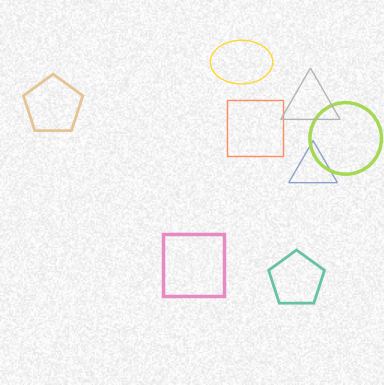[{"shape": "pentagon", "thickness": 2, "radius": 0.38, "center": [0.77, 0.274]}, {"shape": "square", "thickness": 1, "radius": 0.36, "center": [0.662, 0.667]}, {"shape": "triangle", "thickness": 1, "radius": 0.36, "center": [0.813, 0.562]}, {"shape": "square", "thickness": 2.5, "radius": 0.4, "center": [0.503, 0.312]}, {"shape": "circle", "thickness": 2.5, "radius": 0.46, "center": [0.898, 0.64]}, {"shape": "oval", "thickness": 1, "radius": 0.41, "center": [0.627, 0.839]}, {"shape": "pentagon", "thickness": 2, "radius": 0.41, "center": [0.138, 0.726]}, {"shape": "triangle", "thickness": 1, "radius": 0.44, "center": [0.806, 0.734]}]